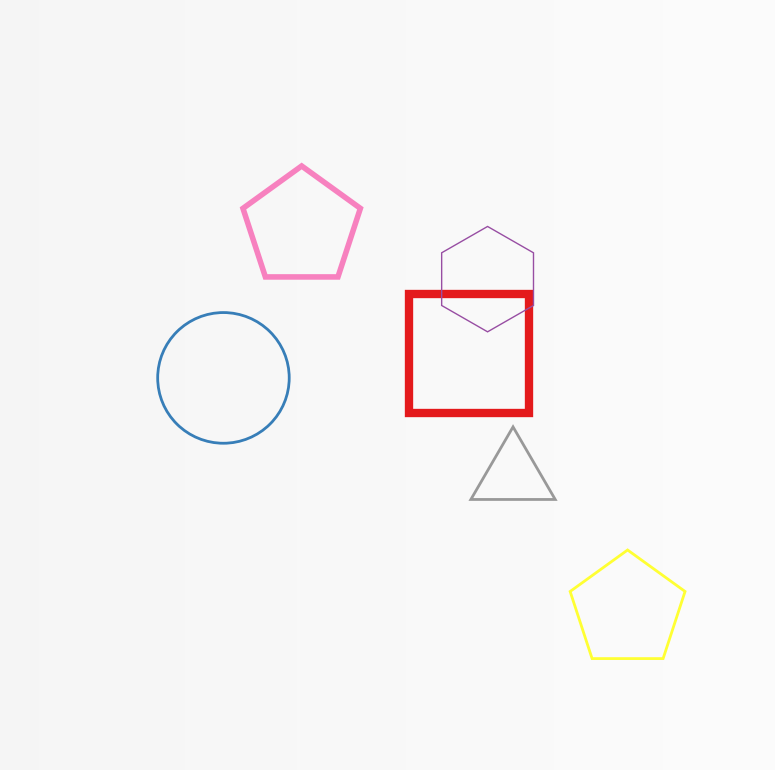[{"shape": "square", "thickness": 3, "radius": 0.39, "center": [0.605, 0.541]}, {"shape": "circle", "thickness": 1, "radius": 0.42, "center": [0.288, 0.509]}, {"shape": "hexagon", "thickness": 0.5, "radius": 0.34, "center": [0.629, 0.637]}, {"shape": "pentagon", "thickness": 1, "radius": 0.39, "center": [0.81, 0.208]}, {"shape": "pentagon", "thickness": 2, "radius": 0.4, "center": [0.389, 0.705]}, {"shape": "triangle", "thickness": 1, "radius": 0.31, "center": [0.662, 0.383]}]